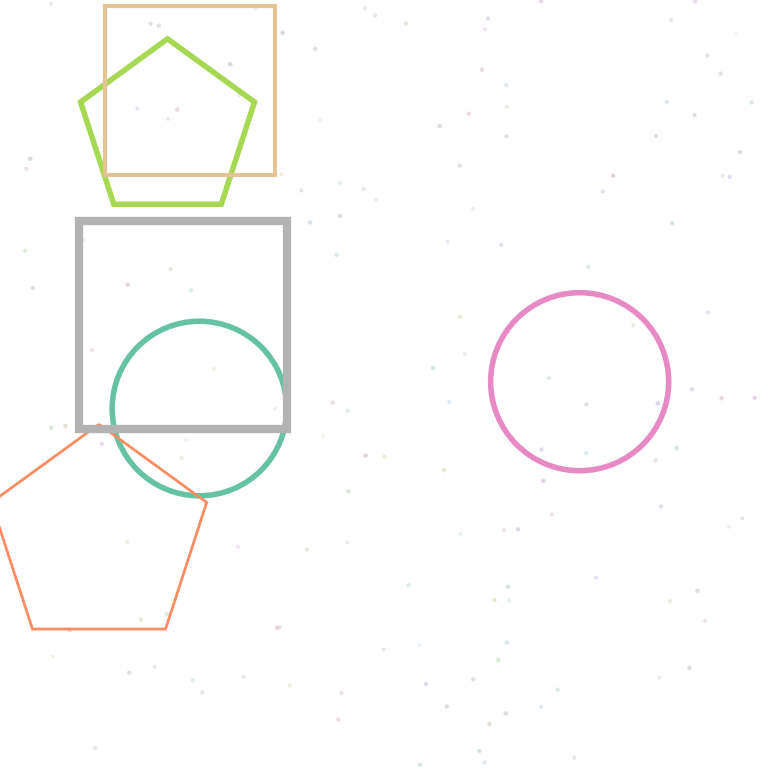[{"shape": "circle", "thickness": 2, "radius": 0.57, "center": [0.259, 0.469]}, {"shape": "pentagon", "thickness": 1, "radius": 0.74, "center": [0.129, 0.302]}, {"shape": "circle", "thickness": 2, "radius": 0.58, "center": [0.753, 0.504]}, {"shape": "pentagon", "thickness": 2, "radius": 0.59, "center": [0.218, 0.831]}, {"shape": "square", "thickness": 1.5, "radius": 0.55, "center": [0.247, 0.882]}, {"shape": "square", "thickness": 3, "radius": 0.68, "center": [0.238, 0.578]}]